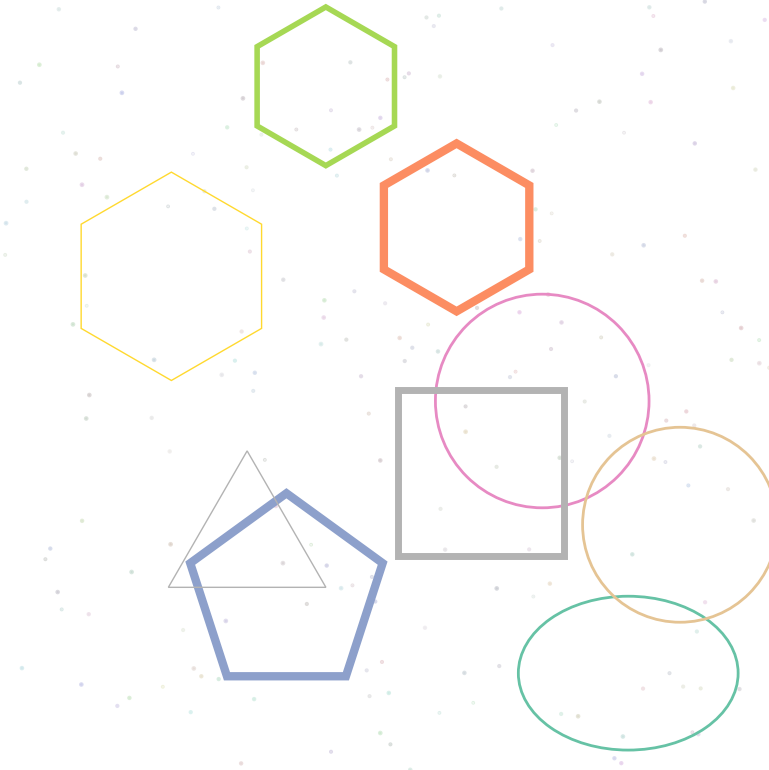[{"shape": "oval", "thickness": 1, "radius": 0.71, "center": [0.816, 0.126]}, {"shape": "hexagon", "thickness": 3, "radius": 0.55, "center": [0.593, 0.705]}, {"shape": "pentagon", "thickness": 3, "radius": 0.66, "center": [0.372, 0.228]}, {"shape": "circle", "thickness": 1, "radius": 0.69, "center": [0.704, 0.479]}, {"shape": "hexagon", "thickness": 2, "radius": 0.52, "center": [0.423, 0.888]}, {"shape": "hexagon", "thickness": 0.5, "radius": 0.68, "center": [0.223, 0.641]}, {"shape": "circle", "thickness": 1, "radius": 0.63, "center": [0.883, 0.318]}, {"shape": "square", "thickness": 2.5, "radius": 0.54, "center": [0.625, 0.386]}, {"shape": "triangle", "thickness": 0.5, "radius": 0.59, "center": [0.321, 0.296]}]